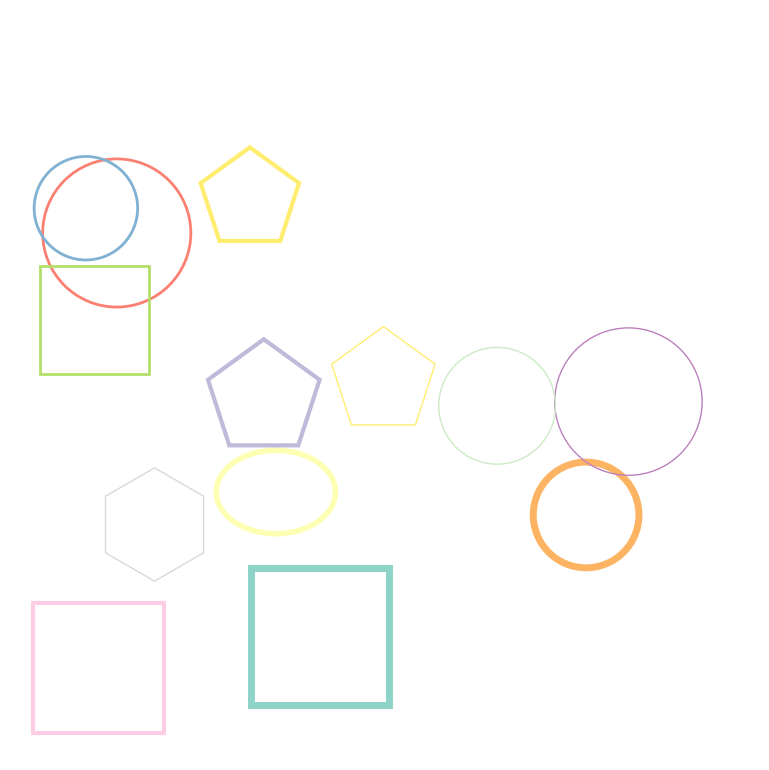[{"shape": "square", "thickness": 2.5, "radius": 0.45, "center": [0.415, 0.173]}, {"shape": "oval", "thickness": 2, "radius": 0.39, "center": [0.358, 0.361]}, {"shape": "pentagon", "thickness": 1.5, "radius": 0.38, "center": [0.343, 0.483]}, {"shape": "circle", "thickness": 1, "radius": 0.48, "center": [0.152, 0.697]}, {"shape": "circle", "thickness": 1, "radius": 0.34, "center": [0.112, 0.73]}, {"shape": "circle", "thickness": 2.5, "radius": 0.34, "center": [0.761, 0.331]}, {"shape": "square", "thickness": 1, "radius": 0.35, "center": [0.122, 0.584]}, {"shape": "square", "thickness": 1.5, "radius": 0.42, "center": [0.128, 0.133]}, {"shape": "hexagon", "thickness": 0.5, "radius": 0.37, "center": [0.201, 0.319]}, {"shape": "circle", "thickness": 0.5, "radius": 0.48, "center": [0.816, 0.478]}, {"shape": "circle", "thickness": 0.5, "radius": 0.38, "center": [0.646, 0.473]}, {"shape": "pentagon", "thickness": 1.5, "radius": 0.34, "center": [0.325, 0.741]}, {"shape": "pentagon", "thickness": 0.5, "radius": 0.35, "center": [0.498, 0.505]}]